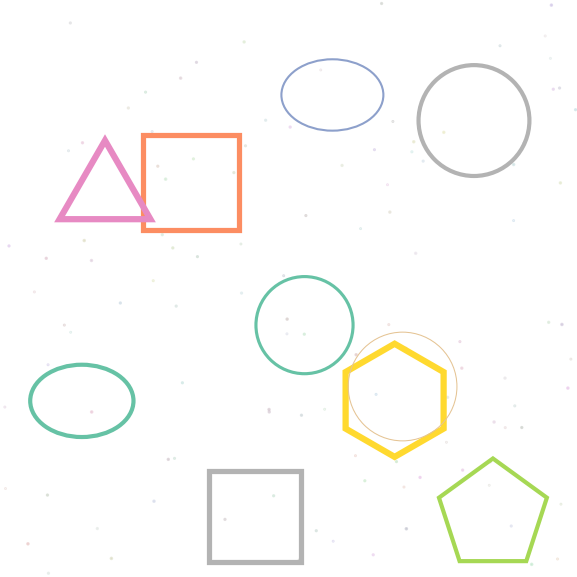[{"shape": "oval", "thickness": 2, "radius": 0.45, "center": [0.142, 0.305]}, {"shape": "circle", "thickness": 1.5, "radius": 0.42, "center": [0.527, 0.436]}, {"shape": "square", "thickness": 2.5, "radius": 0.41, "center": [0.331, 0.683]}, {"shape": "oval", "thickness": 1, "radius": 0.44, "center": [0.576, 0.835]}, {"shape": "triangle", "thickness": 3, "radius": 0.45, "center": [0.182, 0.665]}, {"shape": "pentagon", "thickness": 2, "radius": 0.49, "center": [0.854, 0.107]}, {"shape": "hexagon", "thickness": 3, "radius": 0.49, "center": [0.683, 0.306]}, {"shape": "circle", "thickness": 0.5, "radius": 0.47, "center": [0.697, 0.33]}, {"shape": "square", "thickness": 2.5, "radius": 0.4, "center": [0.442, 0.105]}, {"shape": "circle", "thickness": 2, "radius": 0.48, "center": [0.821, 0.79]}]